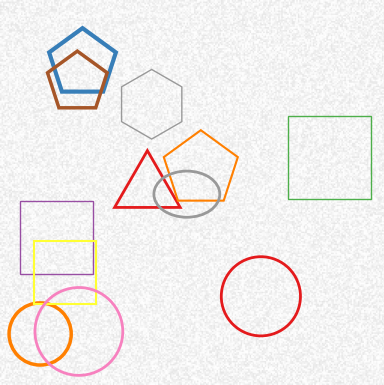[{"shape": "circle", "thickness": 2, "radius": 0.51, "center": [0.678, 0.23]}, {"shape": "triangle", "thickness": 2, "radius": 0.49, "center": [0.383, 0.51]}, {"shape": "pentagon", "thickness": 3, "radius": 0.46, "center": [0.214, 0.836]}, {"shape": "square", "thickness": 1, "radius": 0.53, "center": [0.856, 0.591]}, {"shape": "square", "thickness": 1, "radius": 0.48, "center": [0.147, 0.383]}, {"shape": "circle", "thickness": 2.5, "radius": 0.4, "center": [0.104, 0.133]}, {"shape": "pentagon", "thickness": 1.5, "radius": 0.51, "center": [0.522, 0.561]}, {"shape": "square", "thickness": 1.5, "radius": 0.41, "center": [0.169, 0.292]}, {"shape": "pentagon", "thickness": 2.5, "radius": 0.41, "center": [0.201, 0.786]}, {"shape": "circle", "thickness": 2, "radius": 0.57, "center": [0.205, 0.139]}, {"shape": "oval", "thickness": 2, "radius": 0.43, "center": [0.485, 0.496]}, {"shape": "hexagon", "thickness": 1, "radius": 0.45, "center": [0.394, 0.729]}]